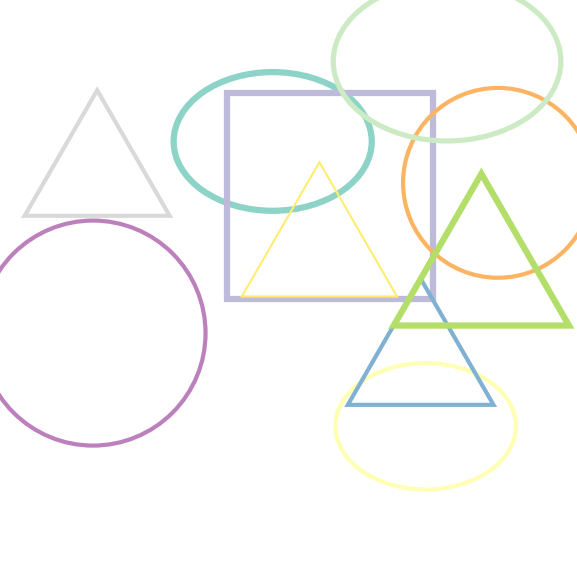[{"shape": "oval", "thickness": 3, "radius": 0.86, "center": [0.472, 0.754]}, {"shape": "oval", "thickness": 2, "radius": 0.78, "center": [0.737, 0.261]}, {"shape": "square", "thickness": 3, "radius": 0.89, "center": [0.572, 0.659]}, {"shape": "triangle", "thickness": 2, "radius": 0.73, "center": [0.728, 0.371]}, {"shape": "circle", "thickness": 2, "radius": 0.82, "center": [0.862, 0.683]}, {"shape": "triangle", "thickness": 3, "radius": 0.88, "center": [0.834, 0.523]}, {"shape": "triangle", "thickness": 2, "radius": 0.72, "center": [0.168, 0.698]}, {"shape": "circle", "thickness": 2, "radius": 0.97, "center": [0.161, 0.422]}, {"shape": "oval", "thickness": 2.5, "radius": 0.99, "center": [0.774, 0.893]}, {"shape": "triangle", "thickness": 1, "radius": 0.78, "center": [0.553, 0.563]}]